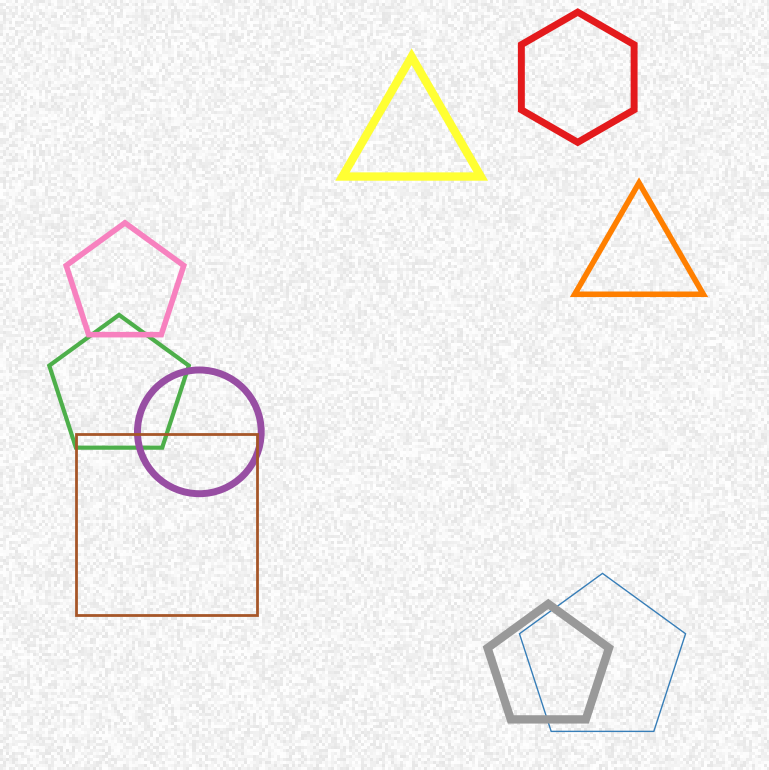[{"shape": "hexagon", "thickness": 2.5, "radius": 0.42, "center": [0.75, 0.9]}, {"shape": "pentagon", "thickness": 0.5, "radius": 0.57, "center": [0.782, 0.142]}, {"shape": "pentagon", "thickness": 1.5, "radius": 0.48, "center": [0.155, 0.496]}, {"shape": "circle", "thickness": 2.5, "radius": 0.4, "center": [0.259, 0.439]}, {"shape": "triangle", "thickness": 2, "radius": 0.48, "center": [0.83, 0.666]}, {"shape": "triangle", "thickness": 3, "radius": 0.52, "center": [0.535, 0.823]}, {"shape": "square", "thickness": 1, "radius": 0.59, "center": [0.216, 0.319]}, {"shape": "pentagon", "thickness": 2, "radius": 0.4, "center": [0.162, 0.63]}, {"shape": "pentagon", "thickness": 3, "radius": 0.41, "center": [0.712, 0.133]}]